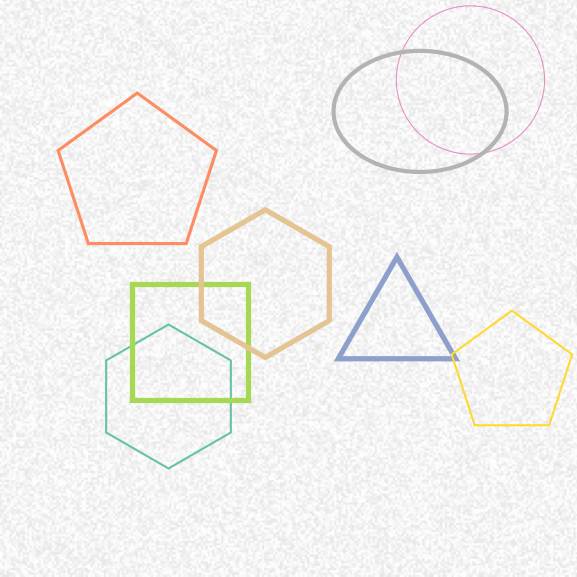[{"shape": "hexagon", "thickness": 1, "radius": 0.62, "center": [0.292, 0.313]}, {"shape": "pentagon", "thickness": 1.5, "radius": 0.72, "center": [0.238, 0.694]}, {"shape": "triangle", "thickness": 2.5, "radius": 0.59, "center": [0.687, 0.437]}, {"shape": "circle", "thickness": 0.5, "radius": 0.64, "center": [0.815, 0.861]}, {"shape": "square", "thickness": 2.5, "radius": 0.5, "center": [0.329, 0.406]}, {"shape": "pentagon", "thickness": 1, "radius": 0.55, "center": [0.886, 0.352]}, {"shape": "hexagon", "thickness": 2.5, "radius": 0.64, "center": [0.459, 0.508]}, {"shape": "oval", "thickness": 2, "radius": 0.75, "center": [0.727, 0.806]}]